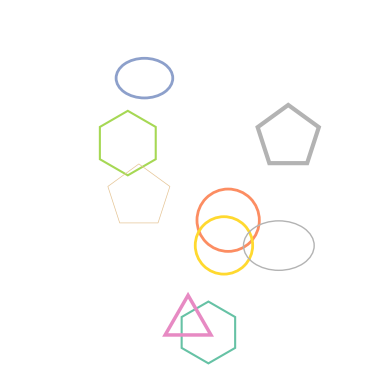[{"shape": "hexagon", "thickness": 1.5, "radius": 0.4, "center": [0.541, 0.136]}, {"shape": "circle", "thickness": 2, "radius": 0.4, "center": [0.593, 0.428]}, {"shape": "oval", "thickness": 2, "radius": 0.37, "center": [0.375, 0.797]}, {"shape": "triangle", "thickness": 2.5, "radius": 0.34, "center": [0.488, 0.164]}, {"shape": "hexagon", "thickness": 1.5, "radius": 0.42, "center": [0.332, 0.628]}, {"shape": "circle", "thickness": 2, "radius": 0.37, "center": [0.582, 0.363]}, {"shape": "pentagon", "thickness": 0.5, "radius": 0.42, "center": [0.361, 0.49]}, {"shape": "pentagon", "thickness": 3, "radius": 0.42, "center": [0.749, 0.644]}, {"shape": "oval", "thickness": 1, "radius": 0.46, "center": [0.724, 0.362]}]